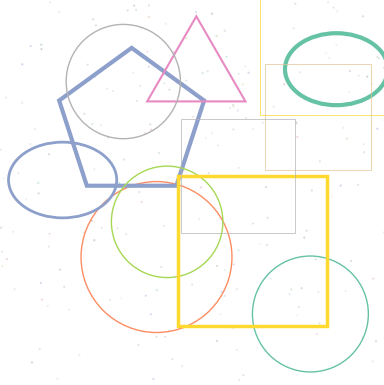[{"shape": "circle", "thickness": 1, "radius": 0.75, "center": [0.806, 0.184]}, {"shape": "oval", "thickness": 3, "radius": 0.67, "center": [0.874, 0.82]}, {"shape": "circle", "thickness": 1, "radius": 0.98, "center": [0.406, 0.332]}, {"shape": "pentagon", "thickness": 3, "radius": 0.99, "center": [0.342, 0.678]}, {"shape": "oval", "thickness": 2, "radius": 0.7, "center": [0.163, 0.532]}, {"shape": "triangle", "thickness": 1.5, "radius": 0.74, "center": [0.51, 0.81]}, {"shape": "circle", "thickness": 1, "radius": 0.72, "center": [0.434, 0.424]}, {"shape": "square", "thickness": 0.5, "radius": 0.87, "center": [0.849, 0.877]}, {"shape": "square", "thickness": 2.5, "radius": 0.97, "center": [0.655, 0.348]}, {"shape": "square", "thickness": 0.5, "radius": 0.69, "center": [0.827, 0.697]}, {"shape": "square", "thickness": 0.5, "radius": 0.74, "center": [0.618, 0.543]}, {"shape": "circle", "thickness": 1, "radius": 0.74, "center": [0.32, 0.788]}]